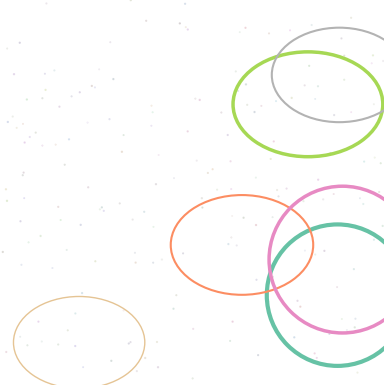[{"shape": "circle", "thickness": 3, "radius": 0.92, "center": [0.877, 0.233]}, {"shape": "oval", "thickness": 1.5, "radius": 0.93, "center": [0.629, 0.364]}, {"shape": "circle", "thickness": 2.5, "radius": 0.95, "center": [0.889, 0.326]}, {"shape": "oval", "thickness": 2.5, "radius": 0.97, "center": [0.8, 0.729]}, {"shape": "oval", "thickness": 1, "radius": 0.85, "center": [0.206, 0.111]}, {"shape": "oval", "thickness": 1.5, "radius": 0.88, "center": [0.881, 0.805]}]